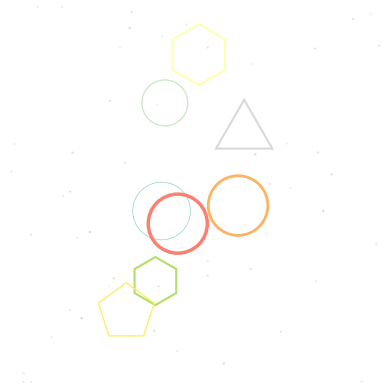[{"shape": "circle", "thickness": 0.5, "radius": 0.37, "center": [0.42, 0.452]}, {"shape": "hexagon", "thickness": 1.5, "radius": 0.39, "center": [0.516, 0.858]}, {"shape": "circle", "thickness": 2.5, "radius": 0.38, "center": [0.462, 0.419]}, {"shape": "circle", "thickness": 2, "radius": 0.39, "center": [0.618, 0.466]}, {"shape": "hexagon", "thickness": 1.5, "radius": 0.31, "center": [0.404, 0.27]}, {"shape": "triangle", "thickness": 1.5, "radius": 0.42, "center": [0.634, 0.656]}, {"shape": "circle", "thickness": 1, "radius": 0.3, "center": [0.428, 0.733]}, {"shape": "pentagon", "thickness": 1, "radius": 0.38, "center": [0.328, 0.189]}]